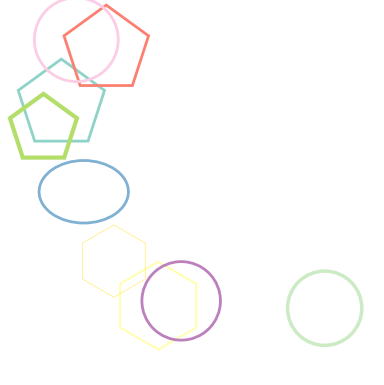[{"shape": "pentagon", "thickness": 2, "radius": 0.59, "center": [0.159, 0.729]}, {"shape": "hexagon", "thickness": 1.5, "radius": 0.57, "center": [0.411, 0.206]}, {"shape": "pentagon", "thickness": 2, "radius": 0.58, "center": [0.276, 0.871]}, {"shape": "oval", "thickness": 2, "radius": 0.58, "center": [0.218, 0.502]}, {"shape": "pentagon", "thickness": 3, "radius": 0.46, "center": [0.113, 0.665]}, {"shape": "circle", "thickness": 2, "radius": 0.54, "center": [0.198, 0.897]}, {"shape": "circle", "thickness": 2, "radius": 0.51, "center": [0.471, 0.218]}, {"shape": "circle", "thickness": 2.5, "radius": 0.48, "center": [0.843, 0.199]}, {"shape": "hexagon", "thickness": 0.5, "radius": 0.47, "center": [0.296, 0.322]}]